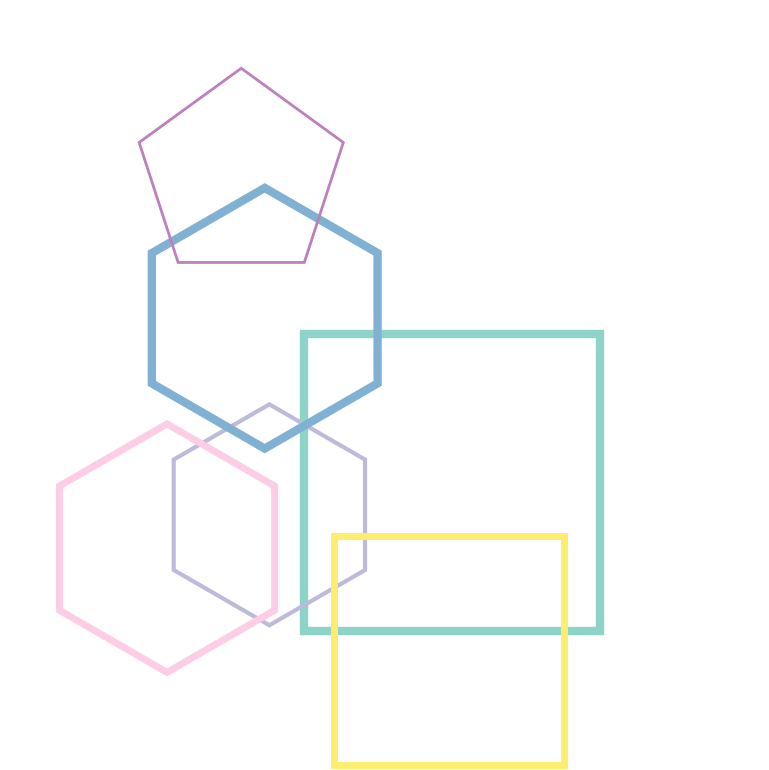[{"shape": "square", "thickness": 3, "radius": 0.96, "center": [0.587, 0.374]}, {"shape": "hexagon", "thickness": 1.5, "radius": 0.72, "center": [0.35, 0.331]}, {"shape": "hexagon", "thickness": 3, "radius": 0.85, "center": [0.344, 0.587]}, {"shape": "hexagon", "thickness": 2.5, "radius": 0.81, "center": [0.217, 0.288]}, {"shape": "pentagon", "thickness": 1, "radius": 0.7, "center": [0.313, 0.772]}, {"shape": "square", "thickness": 2.5, "radius": 0.74, "center": [0.583, 0.156]}]